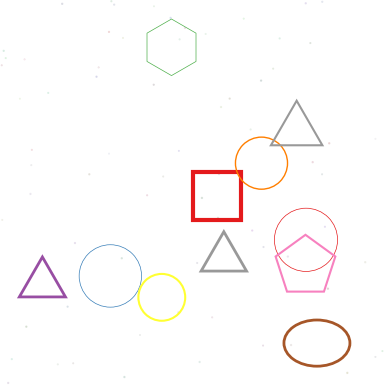[{"shape": "square", "thickness": 3, "radius": 0.31, "center": [0.563, 0.492]}, {"shape": "circle", "thickness": 0.5, "radius": 0.41, "center": [0.795, 0.377]}, {"shape": "circle", "thickness": 0.5, "radius": 0.41, "center": [0.287, 0.283]}, {"shape": "hexagon", "thickness": 0.5, "radius": 0.37, "center": [0.445, 0.877]}, {"shape": "triangle", "thickness": 2, "radius": 0.35, "center": [0.11, 0.263]}, {"shape": "circle", "thickness": 1, "radius": 0.34, "center": [0.679, 0.576]}, {"shape": "circle", "thickness": 1.5, "radius": 0.3, "center": [0.42, 0.228]}, {"shape": "oval", "thickness": 2, "radius": 0.43, "center": [0.823, 0.109]}, {"shape": "pentagon", "thickness": 1.5, "radius": 0.41, "center": [0.793, 0.309]}, {"shape": "triangle", "thickness": 2, "radius": 0.34, "center": [0.581, 0.33]}, {"shape": "triangle", "thickness": 1.5, "radius": 0.39, "center": [0.771, 0.661]}]